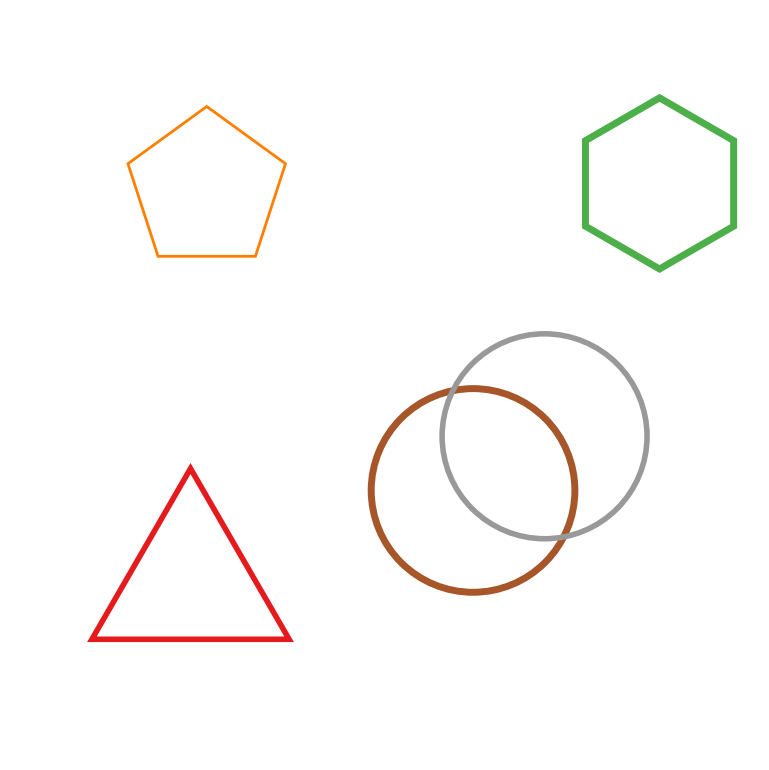[{"shape": "triangle", "thickness": 2, "radius": 0.74, "center": [0.247, 0.244]}, {"shape": "hexagon", "thickness": 2.5, "radius": 0.56, "center": [0.857, 0.762]}, {"shape": "pentagon", "thickness": 1, "radius": 0.54, "center": [0.268, 0.754]}, {"shape": "circle", "thickness": 2.5, "radius": 0.66, "center": [0.614, 0.363]}, {"shape": "circle", "thickness": 2, "radius": 0.67, "center": [0.707, 0.433]}]